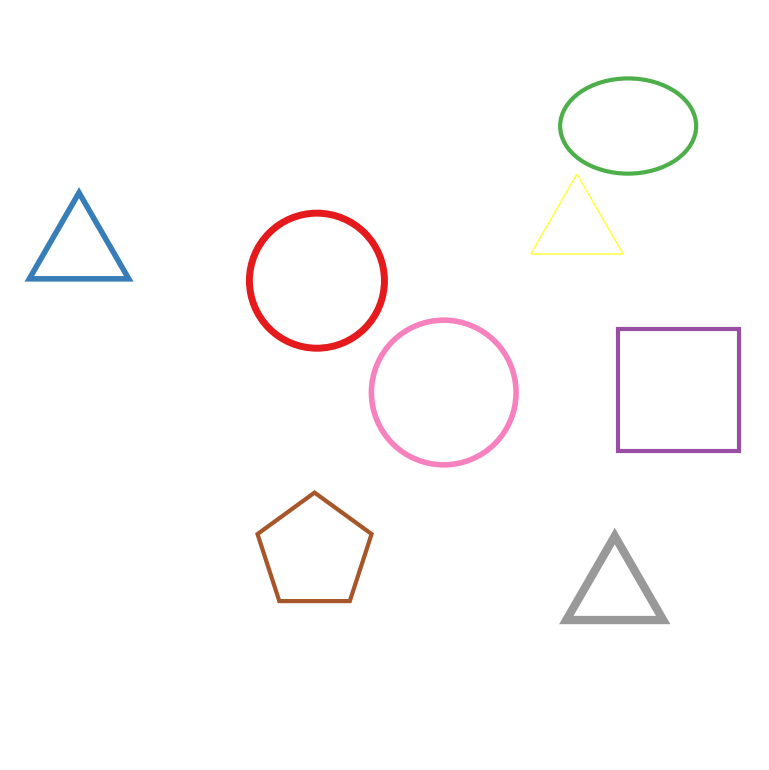[{"shape": "circle", "thickness": 2.5, "radius": 0.44, "center": [0.412, 0.635]}, {"shape": "triangle", "thickness": 2, "radius": 0.37, "center": [0.103, 0.675]}, {"shape": "oval", "thickness": 1.5, "radius": 0.44, "center": [0.816, 0.836]}, {"shape": "square", "thickness": 1.5, "radius": 0.39, "center": [0.882, 0.494]}, {"shape": "triangle", "thickness": 0.5, "radius": 0.35, "center": [0.749, 0.705]}, {"shape": "pentagon", "thickness": 1.5, "radius": 0.39, "center": [0.409, 0.282]}, {"shape": "circle", "thickness": 2, "radius": 0.47, "center": [0.576, 0.49]}, {"shape": "triangle", "thickness": 3, "radius": 0.36, "center": [0.798, 0.231]}]